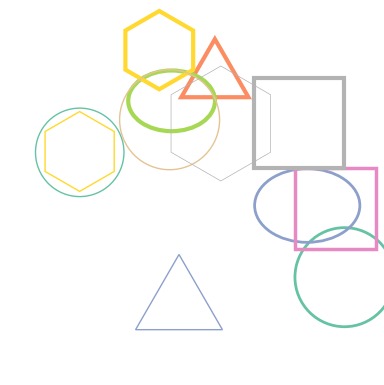[{"shape": "circle", "thickness": 1, "radius": 0.57, "center": [0.207, 0.604]}, {"shape": "circle", "thickness": 2, "radius": 0.64, "center": [0.895, 0.28]}, {"shape": "triangle", "thickness": 3, "radius": 0.5, "center": [0.558, 0.798]}, {"shape": "triangle", "thickness": 1, "radius": 0.65, "center": [0.465, 0.209]}, {"shape": "oval", "thickness": 2, "radius": 0.68, "center": [0.798, 0.466]}, {"shape": "square", "thickness": 2.5, "radius": 0.53, "center": [0.871, 0.458]}, {"shape": "oval", "thickness": 3, "radius": 0.56, "center": [0.446, 0.738]}, {"shape": "hexagon", "thickness": 1, "radius": 0.52, "center": [0.207, 0.607]}, {"shape": "hexagon", "thickness": 3, "radius": 0.51, "center": [0.414, 0.87]}, {"shape": "circle", "thickness": 1, "radius": 0.65, "center": [0.441, 0.689]}, {"shape": "square", "thickness": 3, "radius": 0.59, "center": [0.776, 0.681]}, {"shape": "hexagon", "thickness": 0.5, "radius": 0.75, "center": [0.574, 0.679]}]